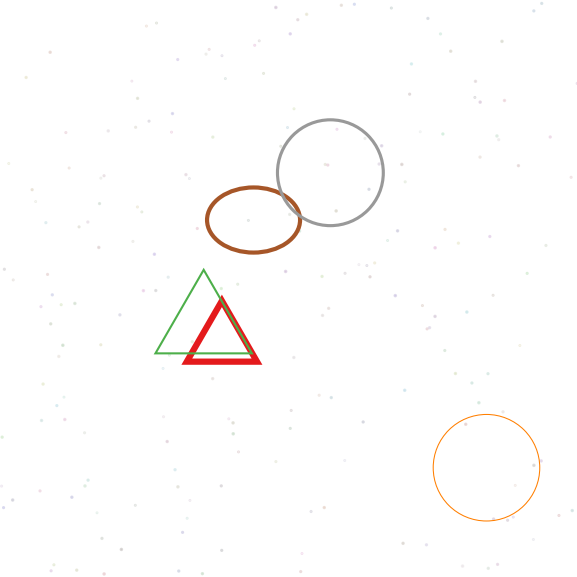[{"shape": "triangle", "thickness": 3, "radius": 0.35, "center": [0.384, 0.408]}, {"shape": "triangle", "thickness": 1, "radius": 0.48, "center": [0.353, 0.435]}, {"shape": "circle", "thickness": 0.5, "radius": 0.46, "center": [0.842, 0.189]}, {"shape": "oval", "thickness": 2, "radius": 0.4, "center": [0.439, 0.618]}, {"shape": "circle", "thickness": 1.5, "radius": 0.46, "center": [0.572, 0.7]}]